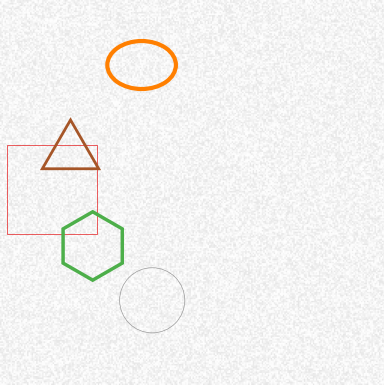[{"shape": "square", "thickness": 0.5, "radius": 0.58, "center": [0.136, 0.508]}, {"shape": "hexagon", "thickness": 2.5, "radius": 0.44, "center": [0.241, 0.361]}, {"shape": "oval", "thickness": 3, "radius": 0.45, "center": [0.368, 0.831]}, {"shape": "triangle", "thickness": 2, "radius": 0.42, "center": [0.183, 0.604]}, {"shape": "circle", "thickness": 0.5, "radius": 0.42, "center": [0.395, 0.22]}]